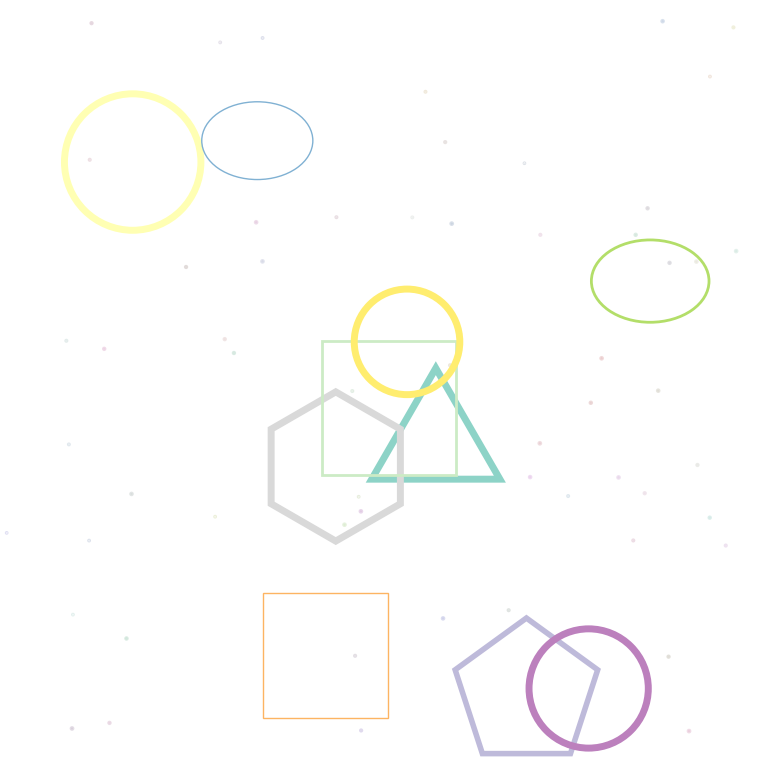[{"shape": "triangle", "thickness": 2.5, "radius": 0.48, "center": [0.566, 0.426]}, {"shape": "circle", "thickness": 2.5, "radius": 0.44, "center": [0.172, 0.79]}, {"shape": "pentagon", "thickness": 2, "radius": 0.49, "center": [0.684, 0.1]}, {"shape": "oval", "thickness": 0.5, "radius": 0.36, "center": [0.334, 0.817]}, {"shape": "square", "thickness": 0.5, "radius": 0.41, "center": [0.423, 0.149]}, {"shape": "oval", "thickness": 1, "radius": 0.38, "center": [0.844, 0.635]}, {"shape": "hexagon", "thickness": 2.5, "radius": 0.48, "center": [0.436, 0.394]}, {"shape": "circle", "thickness": 2.5, "radius": 0.39, "center": [0.765, 0.106]}, {"shape": "square", "thickness": 1, "radius": 0.43, "center": [0.505, 0.47]}, {"shape": "circle", "thickness": 2.5, "radius": 0.34, "center": [0.529, 0.556]}]